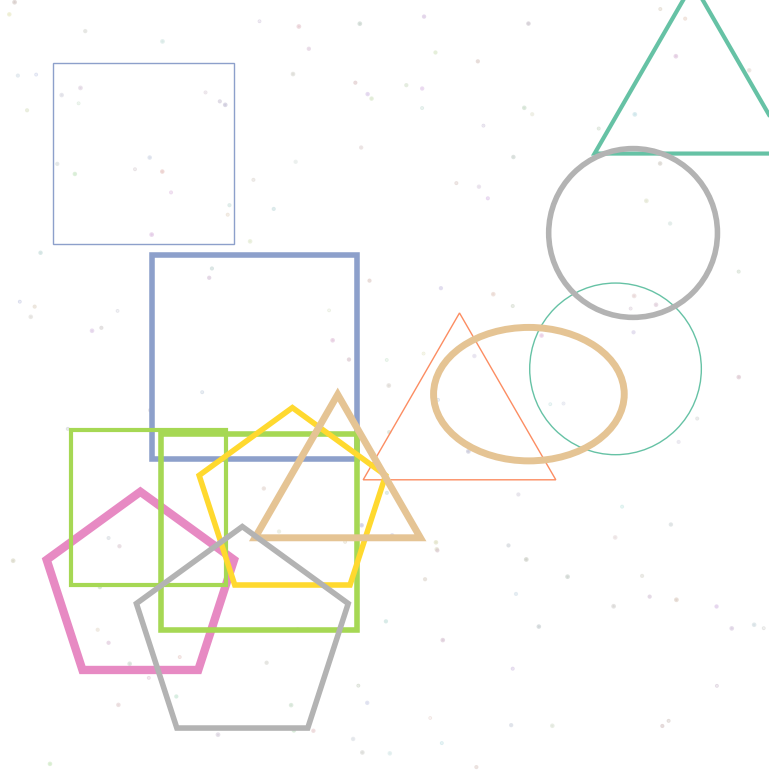[{"shape": "triangle", "thickness": 1.5, "radius": 0.74, "center": [0.9, 0.874]}, {"shape": "circle", "thickness": 0.5, "radius": 0.56, "center": [0.799, 0.521]}, {"shape": "triangle", "thickness": 0.5, "radius": 0.72, "center": [0.597, 0.449]}, {"shape": "square", "thickness": 2, "radius": 0.66, "center": [0.33, 0.536]}, {"shape": "square", "thickness": 0.5, "radius": 0.59, "center": [0.186, 0.801]}, {"shape": "pentagon", "thickness": 3, "radius": 0.64, "center": [0.182, 0.233]}, {"shape": "square", "thickness": 2, "radius": 0.64, "center": [0.336, 0.309]}, {"shape": "square", "thickness": 1.5, "radius": 0.5, "center": [0.193, 0.341]}, {"shape": "pentagon", "thickness": 2, "radius": 0.64, "center": [0.38, 0.343]}, {"shape": "oval", "thickness": 2.5, "radius": 0.62, "center": [0.687, 0.488]}, {"shape": "triangle", "thickness": 2.5, "radius": 0.62, "center": [0.439, 0.364]}, {"shape": "pentagon", "thickness": 2, "radius": 0.72, "center": [0.315, 0.172]}, {"shape": "circle", "thickness": 2, "radius": 0.55, "center": [0.822, 0.697]}]